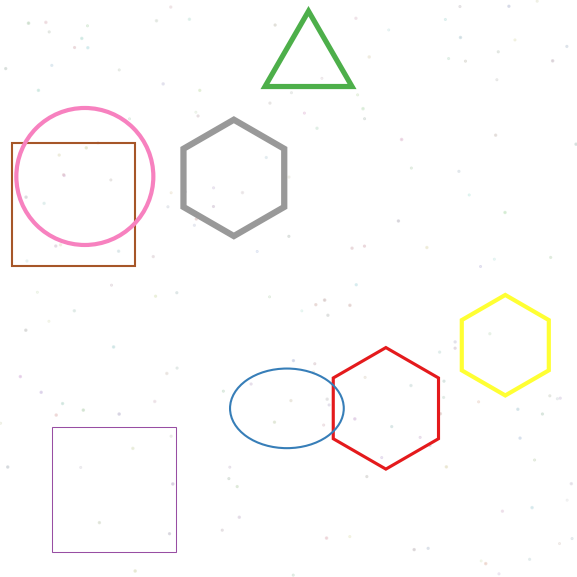[{"shape": "hexagon", "thickness": 1.5, "radius": 0.53, "center": [0.668, 0.292]}, {"shape": "oval", "thickness": 1, "radius": 0.49, "center": [0.497, 0.292]}, {"shape": "triangle", "thickness": 2.5, "radius": 0.43, "center": [0.534, 0.893]}, {"shape": "square", "thickness": 0.5, "radius": 0.54, "center": [0.197, 0.152]}, {"shape": "hexagon", "thickness": 2, "radius": 0.44, "center": [0.875, 0.401]}, {"shape": "square", "thickness": 1, "radius": 0.53, "center": [0.128, 0.644]}, {"shape": "circle", "thickness": 2, "radius": 0.59, "center": [0.147, 0.694]}, {"shape": "hexagon", "thickness": 3, "radius": 0.5, "center": [0.405, 0.691]}]